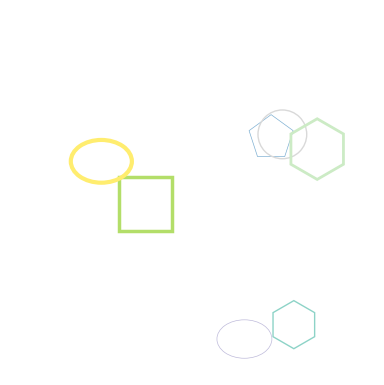[{"shape": "hexagon", "thickness": 1, "radius": 0.31, "center": [0.763, 0.157]}, {"shape": "oval", "thickness": 0.5, "radius": 0.36, "center": [0.635, 0.119]}, {"shape": "pentagon", "thickness": 0.5, "radius": 0.3, "center": [0.704, 0.642]}, {"shape": "square", "thickness": 2.5, "radius": 0.35, "center": [0.378, 0.471]}, {"shape": "circle", "thickness": 1, "radius": 0.32, "center": [0.733, 0.651]}, {"shape": "hexagon", "thickness": 2, "radius": 0.39, "center": [0.824, 0.613]}, {"shape": "oval", "thickness": 3, "radius": 0.4, "center": [0.263, 0.581]}]